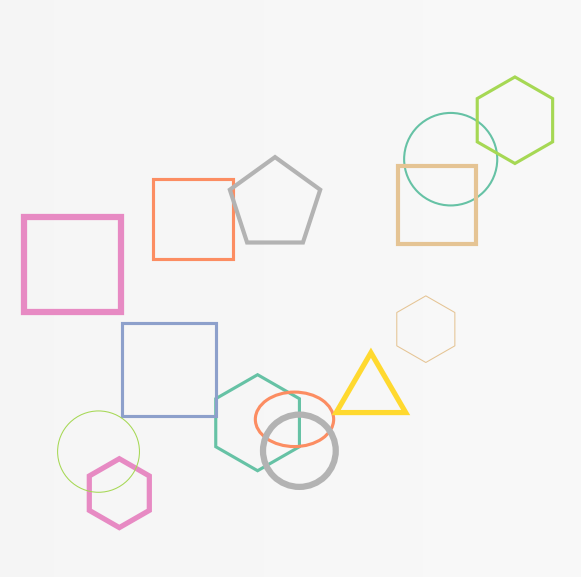[{"shape": "circle", "thickness": 1, "radius": 0.4, "center": [0.775, 0.723]}, {"shape": "hexagon", "thickness": 1.5, "radius": 0.42, "center": [0.443, 0.267]}, {"shape": "oval", "thickness": 1.5, "radius": 0.34, "center": [0.507, 0.273]}, {"shape": "square", "thickness": 1.5, "radius": 0.34, "center": [0.332, 0.62]}, {"shape": "square", "thickness": 1.5, "radius": 0.4, "center": [0.291, 0.36]}, {"shape": "square", "thickness": 3, "radius": 0.41, "center": [0.125, 0.541]}, {"shape": "hexagon", "thickness": 2.5, "radius": 0.3, "center": [0.205, 0.145]}, {"shape": "circle", "thickness": 0.5, "radius": 0.35, "center": [0.17, 0.217]}, {"shape": "hexagon", "thickness": 1.5, "radius": 0.37, "center": [0.886, 0.791]}, {"shape": "triangle", "thickness": 2.5, "radius": 0.35, "center": [0.638, 0.319]}, {"shape": "hexagon", "thickness": 0.5, "radius": 0.29, "center": [0.733, 0.429]}, {"shape": "square", "thickness": 2, "radius": 0.34, "center": [0.752, 0.645]}, {"shape": "pentagon", "thickness": 2, "radius": 0.41, "center": [0.473, 0.645]}, {"shape": "circle", "thickness": 3, "radius": 0.31, "center": [0.515, 0.219]}]